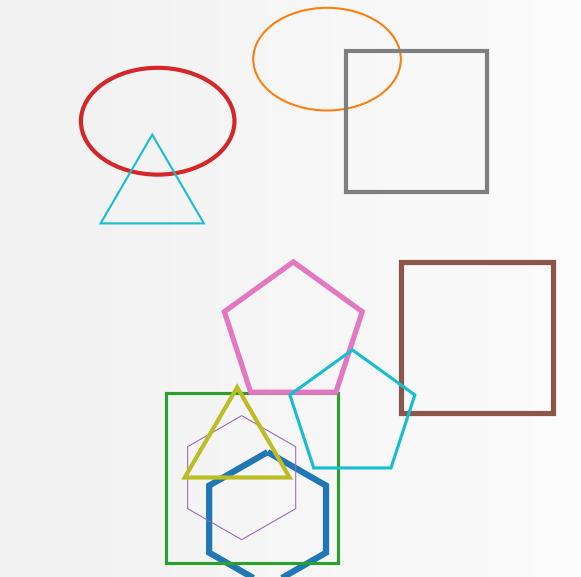[{"shape": "hexagon", "thickness": 3, "radius": 0.58, "center": [0.46, 0.1]}, {"shape": "oval", "thickness": 1, "radius": 0.63, "center": [0.563, 0.897]}, {"shape": "square", "thickness": 1.5, "radius": 0.74, "center": [0.433, 0.171]}, {"shape": "oval", "thickness": 2, "radius": 0.66, "center": [0.271, 0.789]}, {"shape": "hexagon", "thickness": 0.5, "radius": 0.54, "center": [0.416, 0.172]}, {"shape": "square", "thickness": 2.5, "radius": 0.65, "center": [0.821, 0.414]}, {"shape": "pentagon", "thickness": 2.5, "radius": 0.62, "center": [0.505, 0.421]}, {"shape": "square", "thickness": 2, "radius": 0.61, "center": [0.717, 0.789]}, {"shape": "triangle", "thickness": 2, "radius": 0.52, "center": [0.408, 0.224]}, {"shape": "triangle", "thickness": 1, "radius": 0.51, "center": [0.262, 0.664]}, {"shape": "pentagon", "thickness": 1.5, "radius": 0.57, "center": [0.606, 0.28]}]